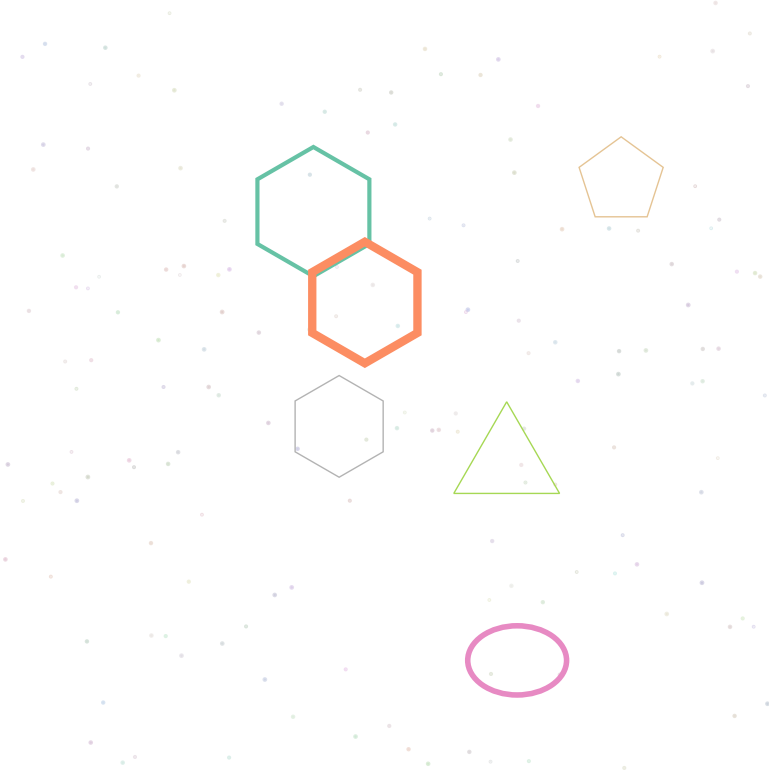[{"shape": "hexagon", "thickness": 1.5, "radius": 0.42, "center": [0.407, 0.725]}, {"shape": "hexagon", "thickness": 3, "radius": 0.39, "center": [0.474, 0.607]}, {"shape": "oval", "thickness": 2, "radius": 0.32, "center": [0.672, 0.142]}, {"shape": "triangle", "thickness": 0.5, "radius": 0.4, "center": [0.658, 0.399]}, {"shape": "pentagon", "thickness": 0.5, "radius": 0.29, "center": [0.807, 0.765]}, {"shape": "hexagon", "thickness": 0.5, "radius": 0.33, "center": [0.44, 0.446]}]